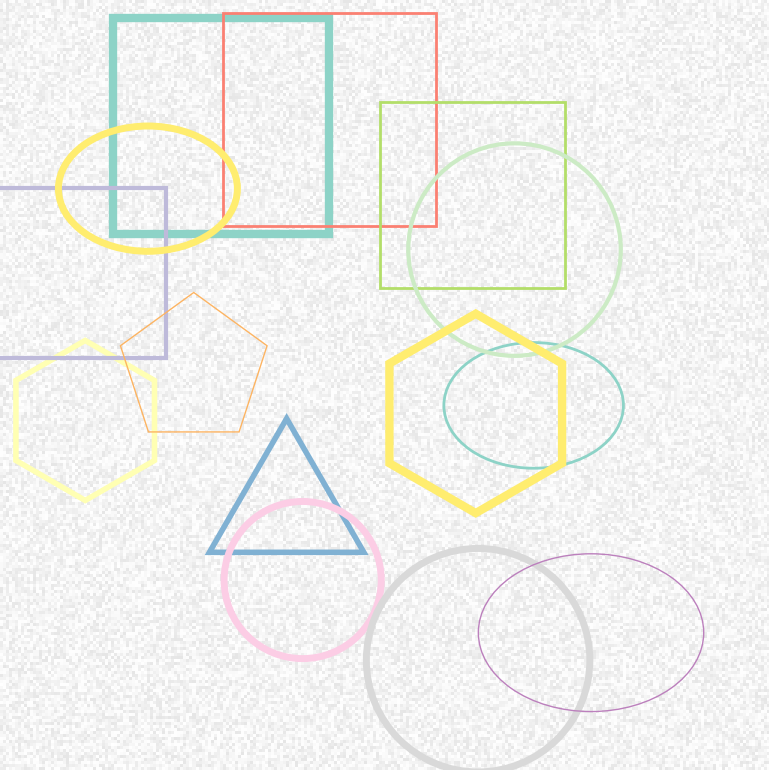[{"shape": "oval", "thickness": 1, "radius": 0.58, "center": [0.693, 0.474]}, {"shape": "square", "thickness": 3, "radius": 0.7, "center": [0.287, 0.836]}, {"shape": "hexagon", "thickness": 2, "radius": 0.52, "center": [0.111, 0.454]}, {"shape": "square", "thickness": 1.5, "radius": 0.55, "center": [0.105, 0.645]}, {"shape": "square", "thickness": 1, "radius": 0.69, "center": [0.428, 0.844]}, {"shape": "triangle", "thickness": 2, "radius": 0.58, "center": [0.372, 0.341]}, {"shape": "pentagon", "thickness": 0.5, "radius": 0.5, "center": [0.252, 0.52]}, {"shape": "square", "thickness": 1, "radius": 0.6, "center": [0.614, 0.747]}, {"shape": "circle", "thickness": 2.5, "radius": 0.51, "center": [0.393, 0.247]}, {"shape": "circle", "thickness": 2.5, "radius": 0.73, "center": [0.621, 0.143]}, {"shape": "oval", "thickness": 0.5, "radius": 0.73, "center": [0.768, 0.178]}, {"shape": "circle", "thickness": 1.5, "radius": 0.69, "center": [0.668, 0.676]}, {"shape": "oval", "thickness": 2.5, "radius": 0.58, "center": [0.192, 0.755]}, {"shape": "hexagon", "thickness": 3, "radius": 0.65, "center": [0.618, 0.463]}]